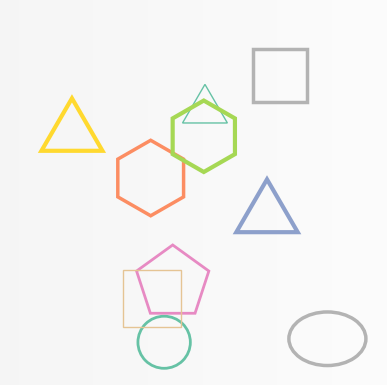[{"shape": "triangle", "thickness": 1, "radius": 0.33, "center": [0.529, 0.714]}, {"shape": "circle", "thickness": 2, "radius": 0.34, "center": [0.424, 0.111]}, {"shape": "hexagon", "thickness": 2.5, "radius": 0.49, "center": [0.389, 0.538]}, {"shape": "triangle", "thickness": 3, "radius": 0.46, "center": [0.689, 0.443]}, {"shape": "pentagon", "thickness": 2, "radius": 0.49, "center": [0.446, 0.266]}, {"shape": "hexagon", "thickness": 3, "radius": 0.46, "center": [0.526, 0.646]}, {"shape": "triangle", "thickness": 3, "radius": 0.45, "center": [0.186, 0.654]}, {"shape": "square", "thickness": 1, "radius": 0.37, "center": [0.392, 0.224]}, {"shape": "square", "thickness": 2.5, "radius": 0.35, "center": [0.723, 0.804]}, {"shape": "oval", "thickness": 2.5, "radius": 0.5, "center": [0.845, 0.12]}]